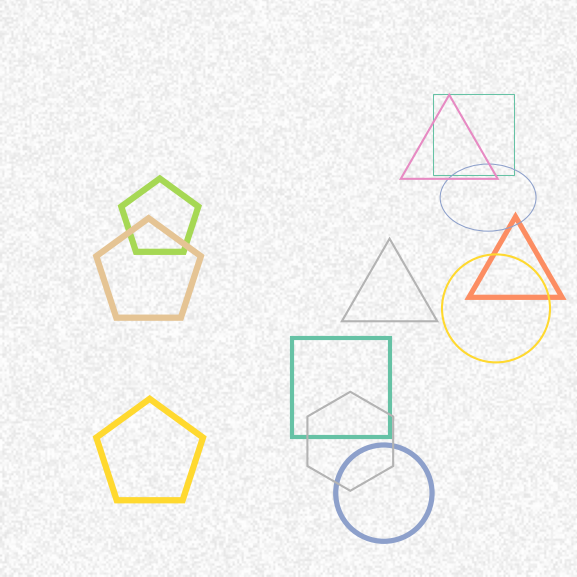[{"shape": "square", "thickness": 2, "radius": 0.43, "center": [0.59, 0.328]}, {"shape": "square", "thickness": 0.5, "radius": 0.35, "center": [0.82, 0.767]}, {"shape": "triangle", "thickness": 2.5, "radius": 0.47, "center": [0.893, 0.531]}, {"shape": "oval", "thickness": 0.5, "radius": 0.42, "center": [0.845, 0.657]}, {"shape": "circle", "thickness": 2.5, "radius": 0.42, "center": [0.665, 0.145]}, {"shape": "triangle", "thickness": 1, "radius": 0.48, "center": [0.778, 0.738]}, {"shape": "pentagon", "thickness": 3, "radius": 0.35, "center": [0.277, 0.62]}, {"shape": "pentagon", "thickness": 3, "radius": 0.49, "center": [0.259, 0.211]}, {"shape": "circle", "thickness": 1, "radius": 0.47, "center": [0.859, 0.465]}, {"shape": "pentagon", "thickness": 3, "radius": 0.48, "center": [0.257, 0.526]}, {"shape": "triangle", "thickness": 1, "radius": 0.48, "center": [0.675, 0.491]}, {"shape": "hexagon", "thickness": 1, "radius": 0.43, "center": [0.607, 0.235]}]